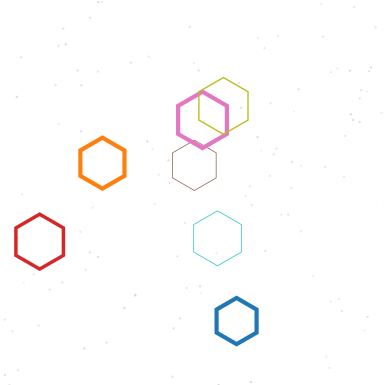[{"shape": "hexagon", "thickness": 3, "radius": 0.3, "center": [0.614, 0.166]}, {"shape": "hexagon", "thickness": 3, "radius": 0.33, "center": [0.266, 0.576]}, {"shape": "hexagon", "thickness": 2.5, "radius": 0.36, "center": [0.103, 0.372]}, {"shape": "hexagon", "thickness": 0.5, "radius": 0.33, "center": [0.505, 0.57]}, {"shape": "hexagon", "thickness": 3, "radius": 0.37, "center": [0.526, 0.689]}, {"shape": "hexagon", "thickness": 1, "radius": 0.37, "center": [0.58, 0.725]}, {"shape": "hexagon", "thickness": 0.5, "radius": 0.36, "center": [0.565, 0.381]}]